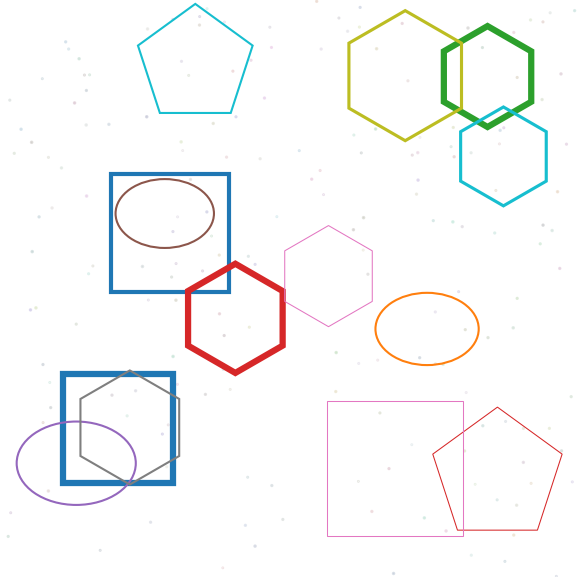[{"shape": "square", "thickness": 2, "radius": 0.51, "center": [0.294, 0.595]}, {"shape": "square", "thickness": 3, "radius": 0.47, "center": [0.204, 0.257]}, {"shape": "oval", "thickness": 1, "radius": 0.45, "center": [0.74, 0.43]}, {"shape": "hexagon", "thickness": 3, "radius": 0.44, "center": [0.844, 0.867]}, {"shape": "hexagon", "thickness": 3, "radius": 0.47, "center": [0.408, 0.448]}, {"shape": "pentagon", "thickness": 0.5, "radius": 0.59, "center": [0.861, 0.176]}, {"shape": "oval", "thickness": 1, "radius": 0.52, "center": [0.132, 0.197]}, {"shape": "oval", "thickness": 1, "radius": 0.43, "center": [0.285, 0.629]}, {"shape": "square", "thickness": 0.5, "radius": 0.59, "center": [0.684, 0.188]}, {"shape": "hexagon", "thickness": 0.5, "radius": 0.44, "center": [0.569, 0.521]}, {"shape": "hexagon", "thickness": 1, "radius": 0.49, "center": [0.225, 0.259]}, {"shape": "hexagon", "thickness": 1.5, "radius": 0.56, "center": [0.702, 0.868]}, {"shape": "hexagon", "thickness": 1.5, "radius": 0.43, "center": [0.872, 0.728]}, {"shape": "pentagon", "thickness": 1, "radius": 0.52, "center": [0.338, 0.888]}]